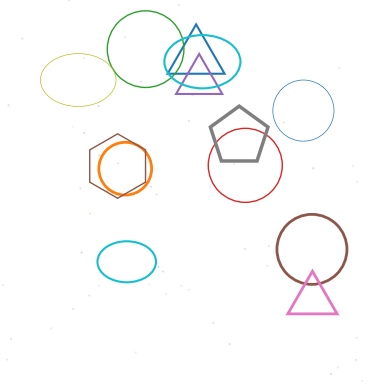[{"shape": "circle", "thickness": 0.5, "radius": 0.4, "center": [0.788, 0.713]}, {"shape": "triangle", "thickness": 1.5, "radius": 0.43, "center": [0.509, 0.851]}, {"shape": "circle", "thickness": 2, "radius": 0.34, "center": [0.325, 0.562]}, {"shape": "circle", "thickness": 1, "radius": 0.5, "center": [0.378, 0.872]}, {"shape": "circle", "thickness": 1, "radius": 0.48, "center": [0.637, 0.571]}, {"shape": "triangle", "thickness": 1.5, "radius": 0.35, "center": [0.517, 0.791]}, {"shape": "hexagon", "thickness": 1, "radius": 0.42, "center": [0.306, 0.569]}, {"shape": "circle", "thickness": 2, "radius": 0.45, "center": [0.81, 0.352]}, {"shape": "triangle", "thickness": 2, "radius": 0.37, "center": [0.812, 0.222]}, {"shape": "pentagon", "thickness": 2.5, "radius": 0.39, "center": [0.621, 0.646]}, {"shape": "oval", "thickness": 0.5, "radius": 0.49, "center": [0.203, 0.792]}, {"shape": "oval", "thickness": 1.5, "radius": 0.49, "center": [0.526, 0.84]}, {"shape": "oval", "thickness": 1.5, "radius": 0.38, "center": [0.329, 0.32]}]